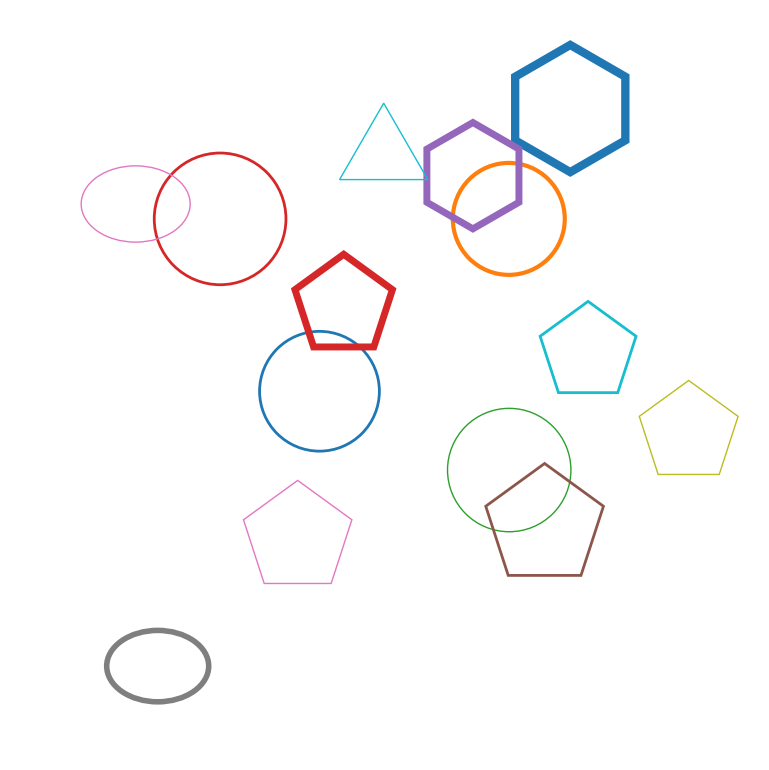[{"shape": "hexagon", "thickness": 3, "radius": 0.41, "center": [0.741, 0.859]}, {"shape": "circle", "thickness": 1, "radius": 0.39, "center": [0.415, 0.492]}, {"shape": "circle", "thickness": 1.5, "radius": 0.36, "center": [0.661, 0.716]}, {"shape": "circle", "thickness": 0.5, "radius": 0.4, "center": [0.661, 0.39]}, {"shape": "pentagon", "thickness": 2.5, "radius": 0.33, "center": [0.446, 0.603]}, {"shape": "circle", "thickness": 1, "radius": 0.43, "center": [0.286, 0.716]}, {"shape": "hexagon", "thickness": 2.5, "radius": 0.35, "center": [0.614, 0.772]}, {"shape": "pentagon", "thickness": 1, "radius": 0.4, "center": [0.707, 0.318]}, {"shape": "pentagon", "thickness": 0.5, "radius": 0.37, "center": [0.387, 0.302]}, {"shape": "oval", "thickness": 0.5, "radius": 0.35, "center": [0.176, 0.735]}, {"shape": "oval", "thickness": 2, "radius": 0.33, "center": [0.205, 0.135]}, {"shape": "pentagon", "thickness": 0.5, "radius": 0.34, "center": [0.894, 0.438]}, {"shape": "pentagon", "thickness": 1, "radius": 0.33, "center": [0.764, 0.543]}, {"shape": "triangle", "thickness": 0.5, "radius": 0.33, "center": [0.498, 0.8]}]